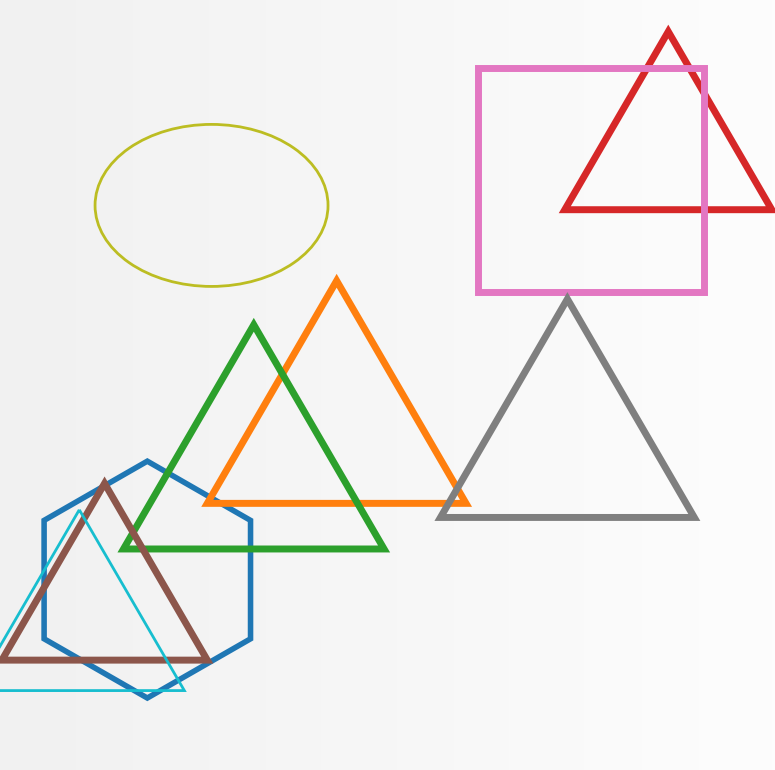[{"shape": "hexagon", "thickness": 2, "radius": 0.77, "center": [0.19, 0.247]}, {"shape": "triangle", "thickness": 2.5, "radius": 0.96, "center": [0.434, 0.443]}, {"shape": "triangle", "thickness": 2.5, "radius": 0.97, "center": [0.327, 0.384]}, {"shape": "triangle", "thickness": 2.5, "radius": 0.77, "center": [0.862, 0.805]}, {"shape": "triangle", "thickness": 2.5, "radius": 0.77, "center": [0.135, 0.219]}, {"shape": "square", "thickness": 2.5, "radius": 0.73, "center": [0.763, 0.766]}, {"shape": "triangle", "thickness": 2.5, "radius": 0.95, "center": [0.732, 0.423]}, {"shape": "oval", "thickness": 1, "radius": 0.75, "center": [0.273, 0.733]}, {"shape": "triangle", "thickness": 1, "radius": 0.78, "center": [0.102, 0.181]}]